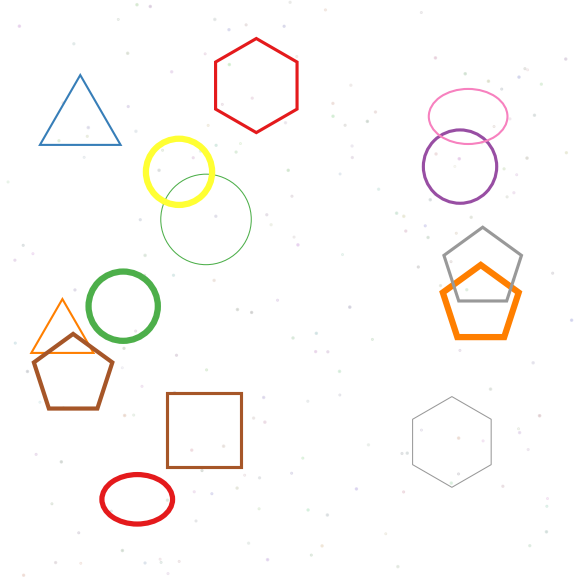[{"shape": "oval", "thickness": 2.5, "radius": 0.31, "center": [0.238, 0.135]}, {"shape": "hexagon", "thickness": 1.5, "radius": 0.41, "center": [0.444, 0.851]}, {"shape": "triangle", "thickness": 1, "radius": 0.4, "center": [0.139, 0.789]}, {"shape": "circle", "thickness": 3, "radius": 0.3, "center": [0.213, 0.469]}, {"shape": "circle", "thickness": 0.5, "radius": 0.39, "center": [0.357, 0.619]}, {"shape": "circle", "thickness": 1.5, "radius": 0.32, "center": [0.797, 0.711]}, {"shape": "pentagon", "thickness": 3, "radius": 0.35, "center": [0.832, 0.471]}, {"shape": "triangle", "thickness": 1, "radius": 0.31, "center": [0.108, 0.419]}, {"shape": "circle", "thickness": 3, "radius": 0.29, "center": [0.31, 0.702]}, {"shape": "square", "thickness": 1.5, "radius": 0.32, "center": [0.354, 0.255]}, {"shape": "pentagon", "thickness": 2, "radius": 0.36, "center": [0.127, 0.349]}, {"shape": "oval", "thickness": 1, "radius": 0.34, "center": [0.811, 0.797]}, {"shape": "hexagon", "thickness": 0.5, "radius": 0.39, "center": [0.782, 0.234]}, {"shape": "pentagon", "thickness": 1.5, "radius": 0.35, "center": [0.836, 0.535]}]